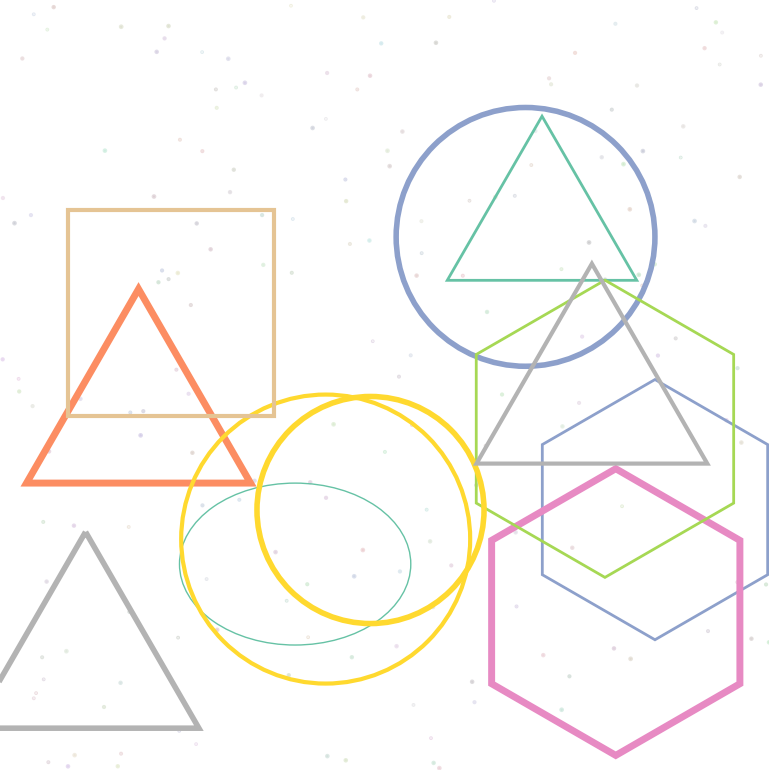[{"shape": "oval", "thickness": 0.5, "radius": 0.75, "center": [0.383, 0.267]}, {"shape": "triangle", "thickness": 1, "radius": 0.71, "center": [0.704, 0.707]}, {"shape": "triangle", "thickness": 2.5, "radius": 0.84, "center": [0.18, 0.457]}, {"shape": "circle", "thickness": 2, "radius": 0.84, "center": [0.683, 0.692]}, {"shape": "hexagon", "thickness": 1, "radius": 0.84, "center": [0.851, 0.338]}, {"shape": "hexagon", "thickness": 2.5, "radius": 0.93, "center": [0.8, 0.205]}, {"shape": "hexagon", "thickness": 1, "radius": 0.97, "center": [0.786, 0.443]}, {"shape": "circle", "thickness": 2, "radius": 0.74, "center": [0.481, 0.338]}, {"shape": "circle", "thickness": 1.5, "radius": 0.94, "center": [0.423, 0.3]}, {"shape": "square", "thickness": 1.5, "radius": 0.67, "center": [0.222, 0.593]}, {"shape": "triangle", "thickness": 2, "radius": 0.85, "center": [0.111, 0.139]}, {"shape": "triangle", "thickness": 1.5, "radius": 0.87, "center": [0.769, 0.484]}]